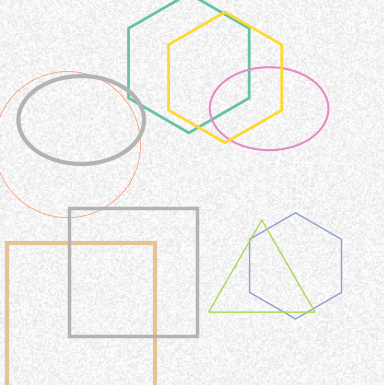[{"shape": "hexagon", "thickness": 2, "radius": 0.9, "center": [0.491, 0.836]}, {"shape": "circle", "thickness": 0.5, "radius": 0.95, "center": [0.175, 0.624]}, {"shape": "hexagon", "thickness": 1, "radius": 0.69, "center": [0.768, 0.309]}, {"shape": "oval", "thickness": 1.5, "radius": 0.77, "center": [0.699, 0.718]}, {"shape": "triangle", "thickness": 1, "radius": 0.8, "center": [0.68, 0.269]}, {"shape": "hexagon", "thickness": 2, "radius": 0.85, "center": [0.585, 0.799]}, {"shape": "square", "thickness": 3, "radius": 0.96, "center": [0.211, 0.178]}, {"shape": "square", "thickness": 2.5, "radius": 0.83, "center": [0.345, 0.294]}, {"shape": "oval", "thickness": 3, "radius": 0.82, "center": [0.211, 0.688]}]